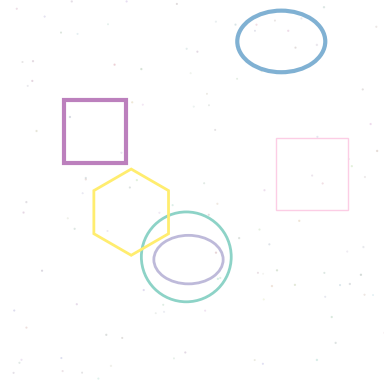[{"shape": "circle", "thickness": 2, "radius": 0.58, "center": [0.484, 0.333]}, {"shape": "oval", "thickness": 2, "radius": 0.45, "center": [0.49, 0.326]}, {"shape": "oval", "thickness": 3, "radius": 0.57, "center": [0.731, 0.892]}, {"shape": "square", "thickness": 1, "radius": 0.46, "center": [0.81, 0.548]}, {"shape": "square", "thickness": 3, "radius": 0.41, "center": [0.247, 0.658]}, {"shape": "hexagon", "thickness": 2, "radius": 0.56, "center": [0.341, 0.449]}]